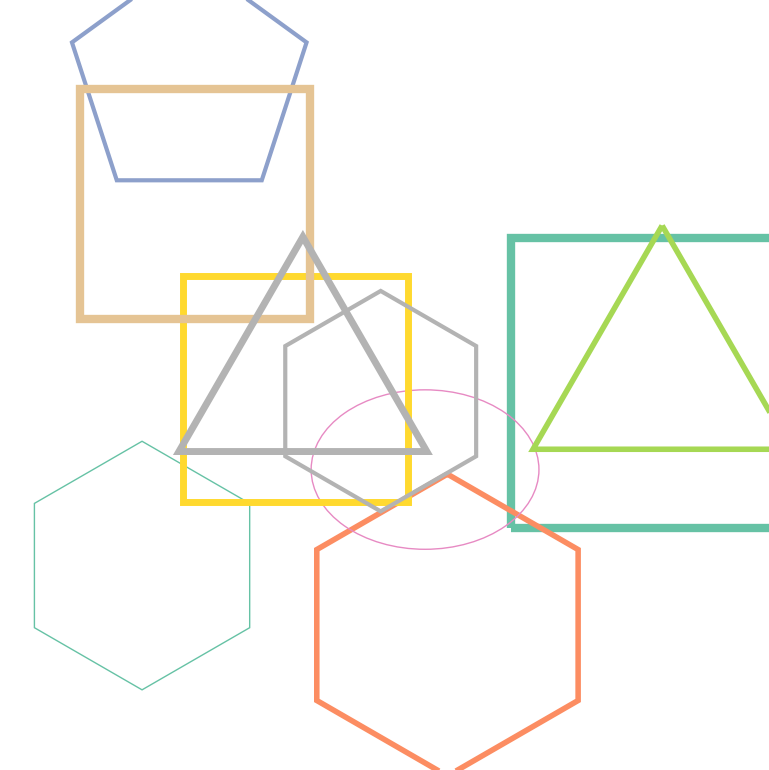[{"shape": "square", "thickness": 3, "radius": 0.94, "center": [0.852, 0.502]}, {"shape": "hexagon", "thickness": 0.5, "radius": 0.81, "center": [0.184, 0.266]}, {"shape": "hexagon", "thickness": 2, "radius": 0.98, "center": [0.581, 0.188]}, {"shape": "pentagon", "thickness": 1.5, "radius": 0.8, "center": [0.246, 0.895]}, {"shape": "oval", "thickness": 0.5, "radius": 0.74, "center": [0.552, 0.39]}, {"shape": "triangle", "thickness": 2, "radius": 0.97, "center": [0.86, 0.513]}, {"shape": "square", "thickness": 2.5, "radius": 0.73, "center": [0.383, 0.495]}, {"shape": "square", "thickness": 3, "radius": 0.75, "center": [0.254, 0.735]}, {"shape": "hexagon", "thickness": 1.5, "radius": 0.72, "center": [0.494, 0.479]}, {"shape": "triangle", "thickness": 2.5, "radius": 0.93, "center": [0.393, 0.507]}]